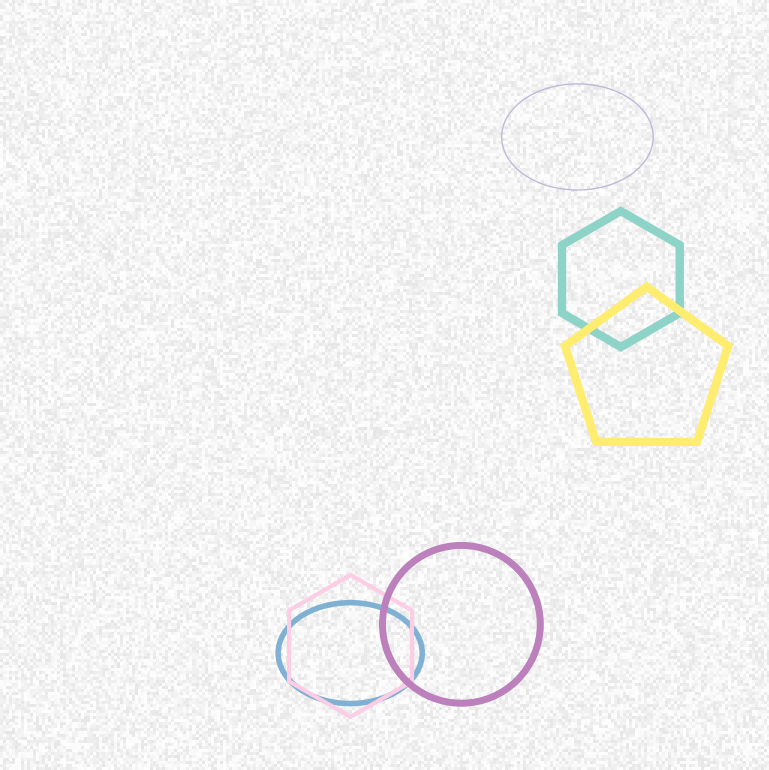[{"shape": "hexagon", "thickness": 3, "radius": 0.44, "center": [0.806, 0.638]}, {"shape": "oval", "thickness": 0.5, "radius": 0.49, "center": [0.75, 0.822]}, {"shape": "oval", "thickness": 2, "radius": 0.47, "center": [0.455, 0.152]}, {"shape": "hexagon", "thickness": 1.5, "radius": 0.46, "center": [0.455, 0.161]}, {"shape": "circle", "thickness": 2.5, "radius": 0.51, "center": [0.599, 0.189]}, {"shape": "pentagon", "thickness": 3, "radius": 0.56, "center": [0.84, 0.516]}]